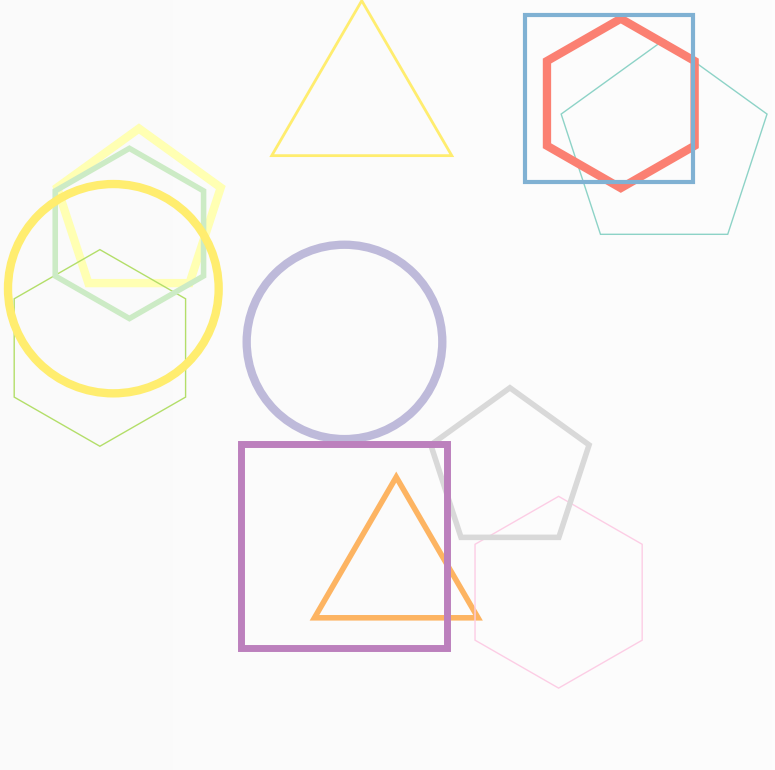[{"shape": "pentagon", "thickness": 0.5, "radius": 0.7, "center": [0.857, 0.809]}, {"shape": "pentagon", "thickness": 3, "radius": 0.55, "center": [0.179, 0.722]}, {"shape": "circle", "thickness": 3, "radius": 0.63, "center": [0.445, 0.556]}, {"shape": "hexagon", "thickness": 3, "radius": 0.55, "center": [0.801, 0.866]}, {"shape": "square", "thickness": 1.5, "radius": 0.54, "center": [0.785, 0.872]}, {"shape": "triangle", "thickness": 2, "radius": 0.61, "center": [0.511, 0.259]}, {"shape": "hexagon", "thickness": 0.5, "radius": 0.64, "center": [0.129, 0.548]}, {"shape": "hexagon", "thickness": 0.5, "radius": 0.62, "center": [0.721, 0.231]}, {"shape": "pentagon", "thickness": 2, "radius": 0.54, "center": [0.658, 0.389]}, {"shape": "square", "thickness": 2.5, "radius": 0.66, "center": [0.444, 0.291]}, {"shape": "hexagon", "thickness": 2, "radius": 0.55, "center": [0.167, 0.697]}, {"shape": "circle", "thickness": 3, "radius": 0.68, "center": [0.146, 0.625]}, {"shape": "triangle", "thickness": 1, "radius": 0.67, "center": [0.467, 0.865]}]